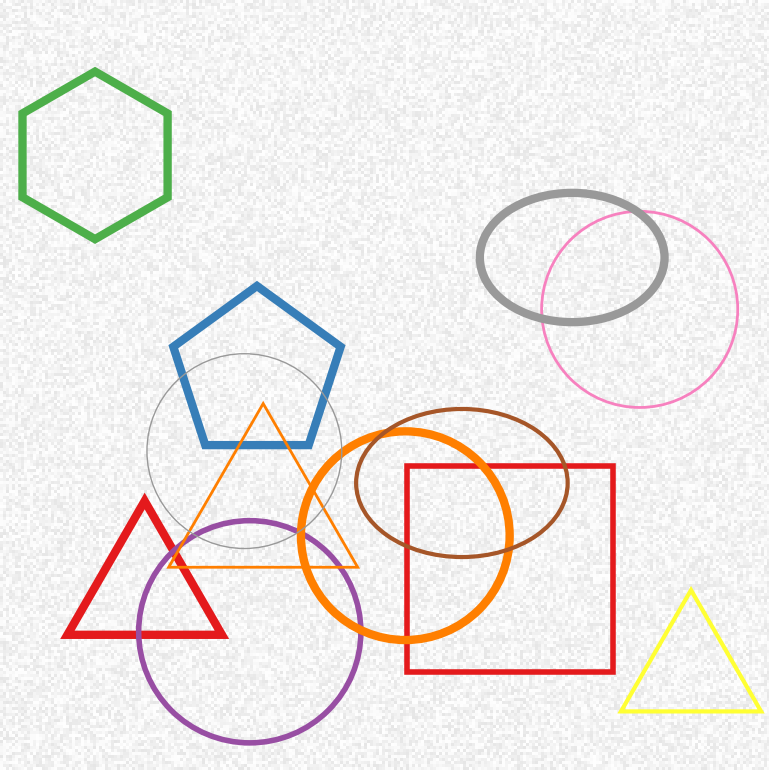[{"shape": "triangle", "thickness": 3, "radius": 0.58, "center": [0.188, 0.234]}, {"shape": "square", "thickness": 2, "radius": 0.67, "center": [0.662, 0.261]}, {"shape": "pentagon", "thickness": 3, "radius": 0.57, "center": [0.334, 0.514]}, {"shape": "hexagon", "thickness": 3, "radius": 0.54, "center": [0.123, 0.798]}, {"shape": "circle", "thickness": 2, "radius": 0.72, "center": [0.324, 0.18]}, {"shape": "triangle", "thickness": 1, "radius": 0.71, "center": [0.342, 0.334]}, {"shape": "circle", "thickness": 3, "radius": 0.68, "center": [0.526, 0.304]}, {"shape": "triangle", "thickness": 1.5, "radius": 0.53, "center": [0.897, 0.129]}, {"shape": "oval", "thickness": 1.5, "radius": 0.69, "center": [0.6, 0.373]}, {"shape": "circle", "thickness": 1, "radius": 0.64, "center": [0.831, 0.598]}, {"shape": "circle", "thickness": 0.5, "radius": 0.63, "center": [0.317, 0.414]}, {"shape": "oval", "thickness": 3, "radius": 0.6, "center": [0.743, 0.666]}]